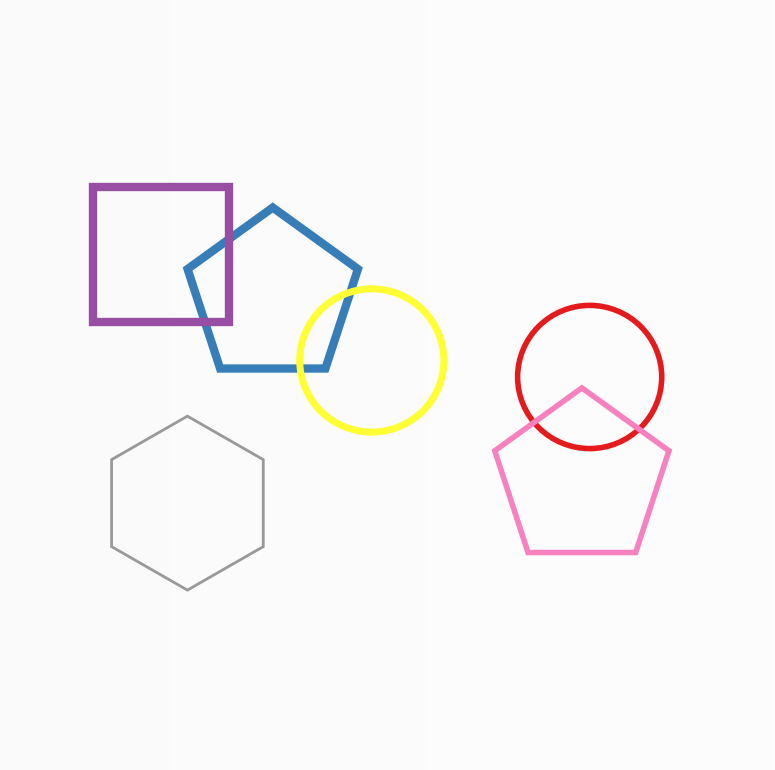[{"shape": "circle", "thickness": 2, "radius": 0.46, "center": [0.761, 0.51]}, {"shape": "pentagon", "thickness": 3, "radius": 0.58, "center": [0.352, 0.615]}, {"shape": "square", "thickness": 3, "radius": 0.44, "center": [0.208, 0.67]}, {"shape": "circle", "thickness": 2.5, "radius": 0.47, "center": [0.48, 0.532]}, {"shape": "pentagon", "thickness": 2, "radius": 0.59, "center": [0.751, 0.378]}, {"shape": "hexagon", "thickness": 1, "radius": 0.56, "center": [0.242, 0.347]}]